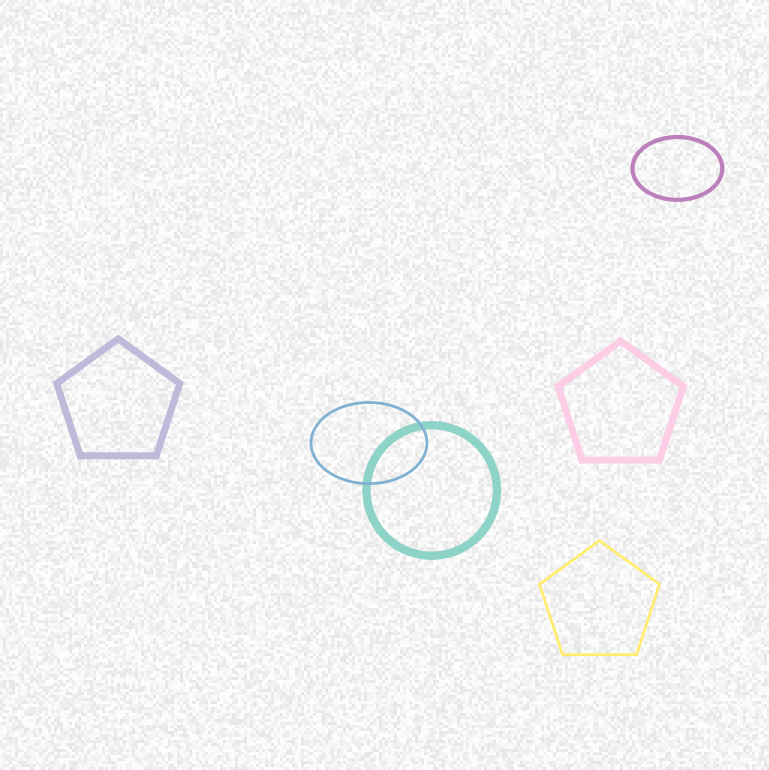[{"shape": "circle", "thickness": 3, "radius": 0.42, "center": [0.561, 0.363]}, {"shape": "pentagon", "thickness": 2.5, "radius": 0.42, "center": [0.154, 0.476]}, {"shape": "oval", "thickness": 1, "radius": 0.38, "center": [0.479, 0.425]}, {"shape": "pentagon", "thickness": 2.5, "radius": 0.43, "center": [0.806, 0.472]}, {"shape": "oval", "thickness": 1.5, "radius": 0.29, "center": [0.88, 0.781]}, {"shape": "pentagon", "thickness": 1, "radius": 0.41, "center": [0.779, 0.216]}]